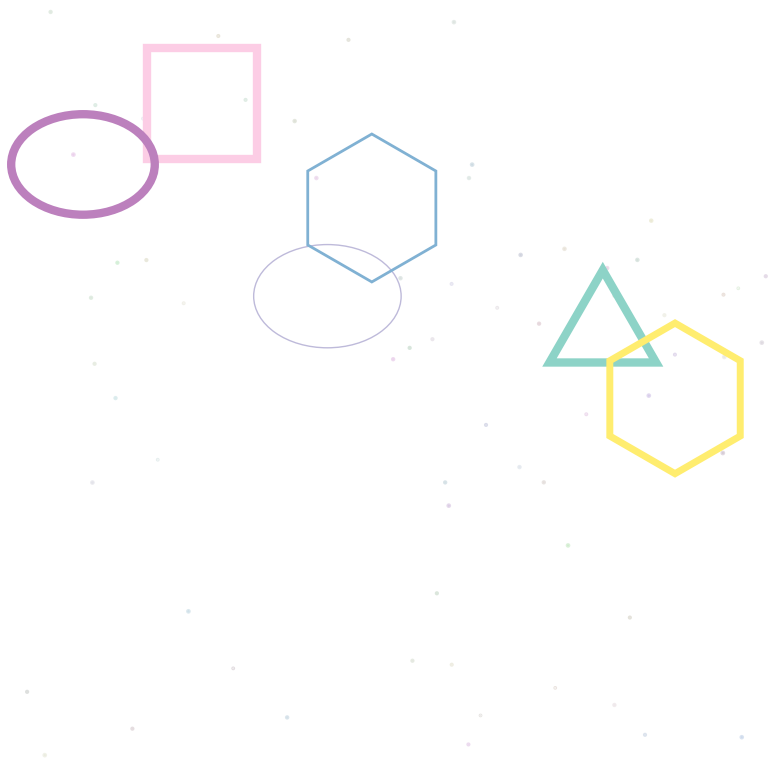[{"shape": "triangle", "thickness": 3, "radius": 0.4, "center": [0.783, 0.569]}, {"shape": "oval", "thickness": 0.5, "radius": 0.48, "center": [0.425, 0.615]}, {"shape": "hexagon", "thickness": 1, "radius": 0.48, "center": [0.483, 0.73]}, {"shape": "square", "thickness": 3, "radius": 0.36, "center": [0.262, 0.865]}, {"shape": "oval", "thickness": 3, "radius": 0.47, "center": [0.108, 0.786]}, {"shape": "hexagon", "thickness": 2.5, "radius": 0.49, "center": [0.877, 0.483]}]